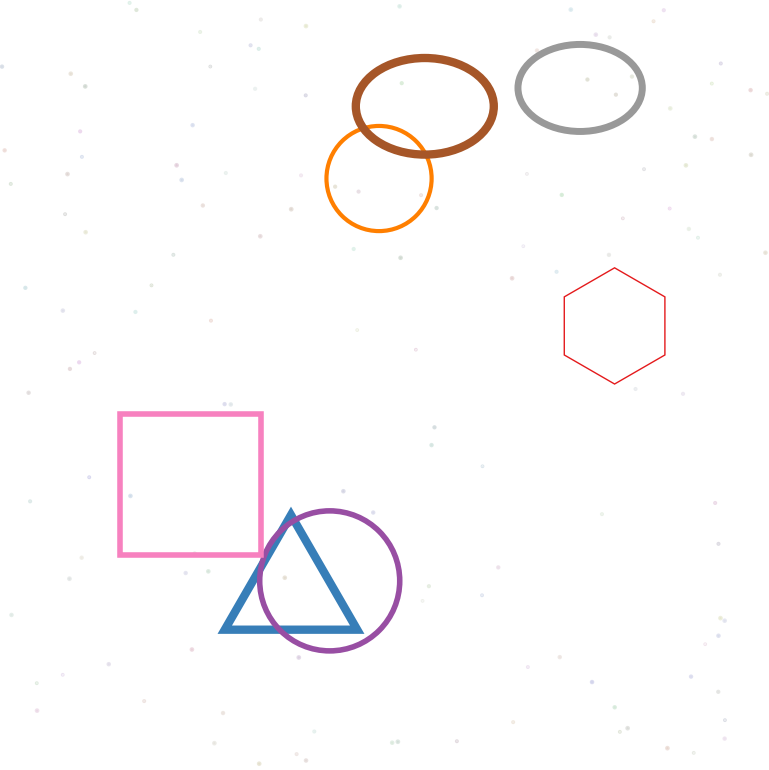[{"shape": "hexagon", "thickness": 0.5, "radius": 0.38, "center": [0.798, 0.577]}, {"shape": "triangle", "thickness": 3, "radius": 0.5, "center": [0.378, 0.232]}, {"shape": "circle", "thickness": 2, "radius": 0.45, "center": [0.428, 0.246]}, {"shape": "circle", "thickness": 1.5, "radius": 0.34, "center": [0.492, 0.768]}, {"shape": "oval", "thickness": 3, "radius": 0.45, "center": [0.552, 0.862]}, {"shape": "square", "thickness": 2, "radius": 0.46, "center": [0.248, 0.37]}, {"shape": "oval", "thickness": 2.5, "radius": 0.4, "center": [0.753, 0.886]}]